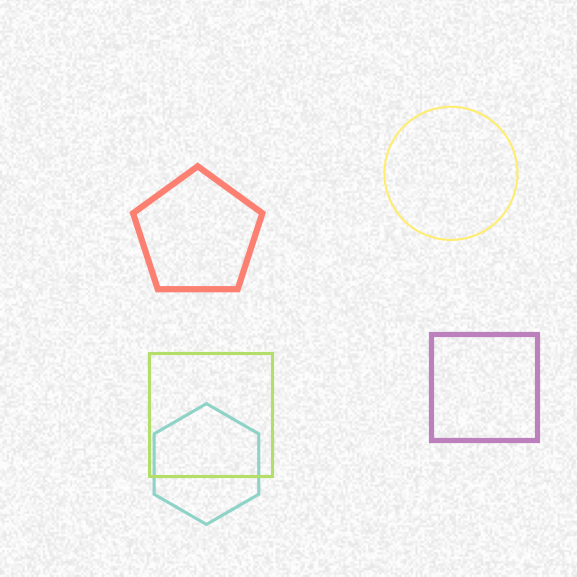[{"shape": "hexagon", "thickness": 1.5, "radius": 0.52, "center": [0.357, 0.196]}, {"shape": "pentagon", "thickness": 3, "radius": 0.59, "center": [0.342, 0.594]}, {"shape": "square", "thickness": 1.5, "radius": 0.53, "center": [0.365, 0.281]}, {"shape": "square", "thickness": 2.5, "radius": 0.46, "center": [0.838, 0.329]}, {"shape": "circle", "thickness": 1, "radius": 0.58, "center": [0.781, 0.699]}]